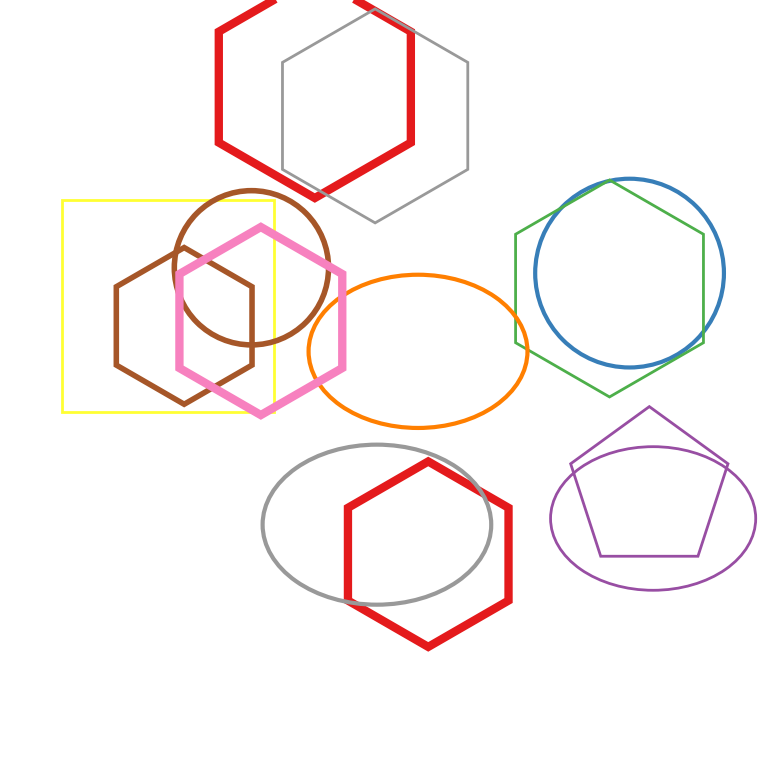[{"shape": "hexagon", "thickness": 3, "radius": 0.72, "center": [0.409, 0.887]}, {"shape": "hexagon", "thickness": 3, "radius": 0.6, "center": [0.556, 0.28]}, {"shape": "circle", "thickness": 1.5, "radius": 0.61, "center": [0.818, 0.645]}, {"shape": "hexagon", "thickness": 1, "radius": 0.7, "center": [0.792, 0.625]}, {"shape": "pentagon", "thickness": 1, "radius": 0.54, "center": [0.843, 0.365]}, {"shape": "oval", "thickness": 1, "radius": 0.67, "center": [0.848, 0.327]}, {"shape": "oval", "thickness": 1.5, "radius": 0.71, "center": [0.543, 0.544]}, {"shape": "square", "thickness": 1, "radius": 0.69, "center": [0.218, 0.603]}, {"shape": "circle", "thickness": 2, "radius": 0.5, "center": [0.327, 0.652]}, {"shape": "hexagon", "thickness": 2, "radius": 0.51, "center": [0.239, 0.577]}, {"shape": "hexagon", "thickness": 3, "radius": 0.61, "center": [0.339, 0.583]}, {"shape": "oval", "thickness": 1.5, "radius": 0.74, "center": [0.49, 0.319]}, {"shape": "hexagon", "thickness": 1, "radius": 0.69, "center": [0.487, 0.849]}]